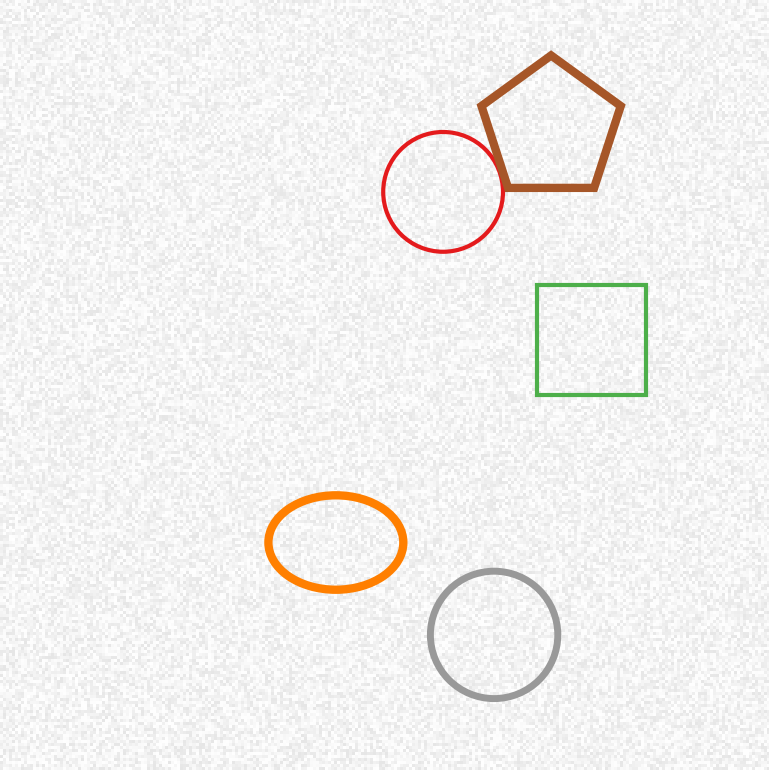[{"shape": "circle", "thickness": 1.5, "radius": 0.39, "center": [0.575, 0.751]}, {"shape": "square", "thickness": 1.5, "radius": 0.36, "center": [0.768, 0.558]}, {"shape": "oval", "thickness": 3, "radius": 0.44, "center": [0.436, 0.295]}, {"shape": "pentagon", "thickness": 3, "radius": 0.48, "center": [0.716, 0.833]}, {"shape": "circle", "thickness": 2.5, "radius": 0.41, "center": [0.642, 0.175]}]